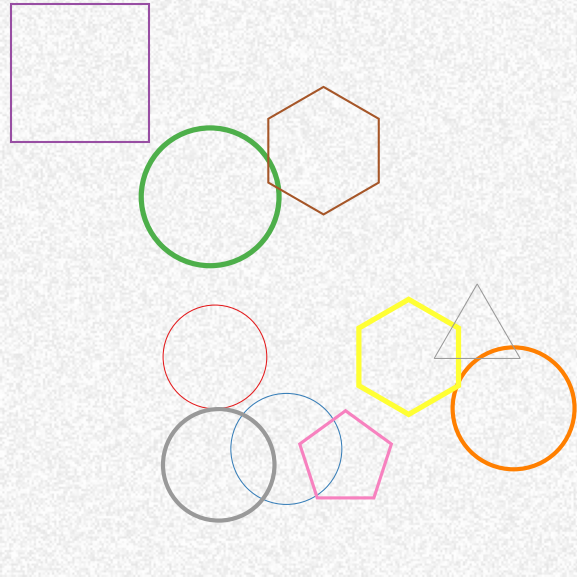[{"shape": "circle", "thickness": 0.5, "radius": 0.45, "center": [0.372, 0.381]}, {"shape": "circle", "thickness": 0.5, "radius": 0.48, "center": [0.496, 0.222]}, {"shape": "circle", "thickness": 2.5, "radius": 0.6, "center": [0.364, 0.658]}, {"shape": "square", "thickness": 1, "radius": 0.6, "center": [0.138, 0.872]}, {"shape": "circle", "thickness": 2, "radius": 0.53, "center": [0.889, 0.292]}, {"shape": "hexagon", "thickness": 2.5, "radius": 0.5, "center": [0.708, 0.381]}, {"shape": "hexagon", "thickness": 1, "radius": 0.55, "center": [0.56, 0.738]}, {"shape": "pentagon", "thickness": 1.5, "radius": 0.42, "center": [0.598, 0.204]}, {"shape": "triangle", "thickness": 0.5, "radius": 0.43, "center": [0.826, 0.421]}, {"shape": "circle", "thickness": 2, "radius": 0.48, "center": [0.379, 0.194]}]